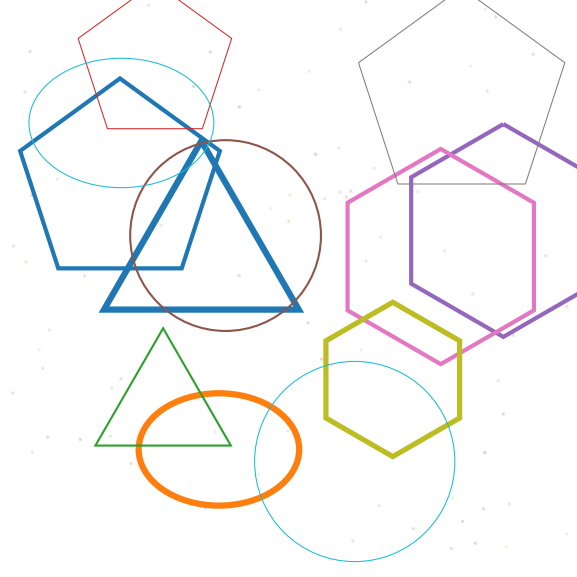[{"shape": "pentagon", "thickness": 2, "radius": 0.91, "center": [0.208, 0.682]}, {"shape": "triangle", "thickness": 3, "radius": 0.97, "center": [0.349, 0.56]}, {"shape": "oval", "thickness": 3, "radius": 0.69, "center": [0.379, 0.221]}, {"shape": "triangle", "thickness": 1, "radius": 0.68, "center": [0.282, 0.295]}, {"shape": "pentagon", "thickness": 0.5, "radius": 0.7, "center": [0.268, 0.889]}, {"shape": "hexagon", "thickness": 2, "radius": 0.92, "center": [0.872, 0.6]}, {"shape": "circle", "thickness": 1, "radius": 0.83, "center": [0.391, 0.591]}, {"shape": "hexagon", "thickness": 2, "radius": 0.93, "center": [0.763, 0.555]}, {"shape": "pentagon", "thickness": 0.5, "radius": 0.94, "center": [0.799, 0.832]}, {"shape": "hexagon", "thickness": 2.5, "radius": 0.67, "center": [0.68, 0.342]}, {"shape": "oval", "thickness": 0.5, "radius": 0.8, "center": [0.21, 0.786]}, {"shape": "circle", "thickness": 0.5, "radius": 0.87, "center": [0.614, 0.2]}]